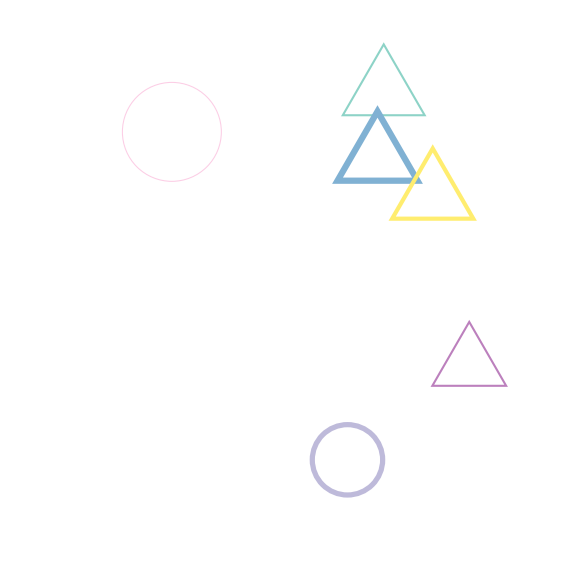[{"shape": "triangle", "thickness": 1, "radius": 0.41, "center": [0.664, 0.84]}, {"shape": "circle", "thickness": 2.5, "radius": 0.3, "center": [0.602, 0.203]}, {"shape": "triangle", "thickness": 3, "radius": 0.4, "center": [0.654, 0.726]}, {"shape": "circle", "thickness": 0.5, "radius": 0.43, "center": [0.298, 0.771]}, {"shape": "triangle", "thickness": 1, "radius": 0.37, "center": [0.813, 0.368]}, {"shape": "triangle", "thickness": 2, "radius": 0.41, "center": [0.749, 0.661]}]